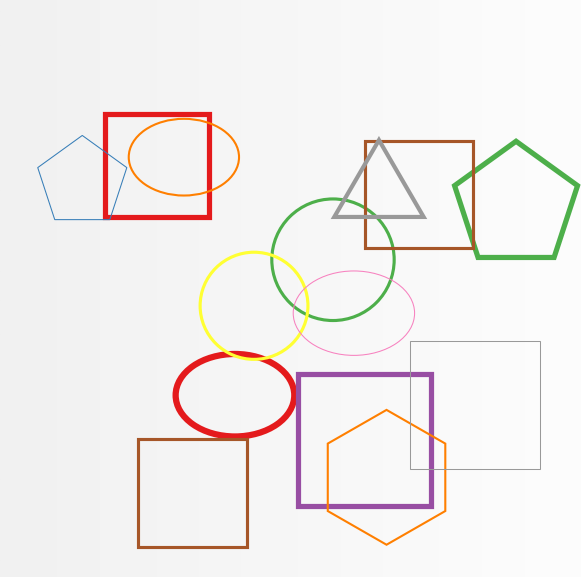[{"shape": "oval", "thickness": 3, "radius": 0.51, "center": [0.404, 0.315]}, {"shape": "square", "thickness": 2.5, "radius": 0.45, "center": [0.271, 0.713]}, {"shape": "pentagon", "thickness": 0.5, "radius": 0.4, "center": [0.142, 0.684]}, {"shape": "circle", "thickness": 1.5, "radius": 0.53, "center": [0.573, 0.549]}, {"shape": "pentagon", "thickness": 2.5, "radius": 0.56, "center": [0.888, 0.643]}, {"shape": "square", "thickness": 2.5, "radius": 0.57, "center": [0.627, 0.237]}, {"shape": "hexagon", "thickness": 1, "radius": 0.58, "center": [0.665, 0.173]}, {"shape": "oval", "thickness": 1, "radius": 0.47, "center": [0.316, 0.727]}, {"shape": "circle", "thickness": 1.5, "radius": 0.46, "center": [0.437, 0.47]}, {"shape": "square", "thickness": 1.5, "radius": 0.47, "center": [0.331, 0.145]}, {"shape": "square", "thickness": 1.5, "radius": 0.47, "center": [0.721, 0.662]}, {"shape": "oval", "thickness": 0.5, "radius": 0.52, "center": [0.609, 0.457]}, {"shape": "triangle", "thickness": 2, "radius": 0.44, "center": [0.652, 0.668]}, {"shape": "square", "thickness": 0.5, "radius": 0.56, "center": [0.817, 0.298]}]